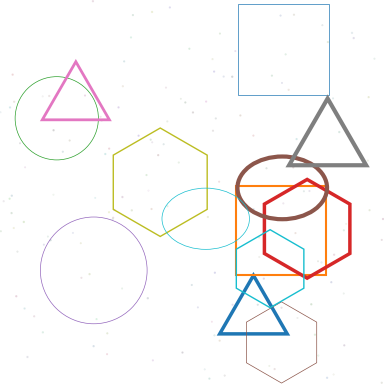[{"shape": "triangle", "thickness": 2.5, "radius": 0.51, "center": [0.658, 0.183]}, {"shape": "square", "thickness": 0.5, "radius": 0.59, "center": [0.736, 0.872]}, {"shape": "square", "thickness": 1.5, "radius": 0.58, "center": [0.73, 0.401]}, {"shape": "circle", "thickness": 0.5, "radius": 0.54, "center": [0.147, 0.693]}, {"shape": "hexagon", "thickness": 2.5, "radius": 0.64, "center": [0.798, 0.406]}, {"shape": "circle", "thickness": 0.5, "radius": 0.69, "center": [0.243, 0.298]}, {"shape": "oval", "thickness": 3, "radius": 0.58, "center": [0.733, 0.512]}, {"shape": "hexagon", "thickness": 0.5, "radius": 0.53, "center": [0.731, 0.11]}, {"shape": "triangle", "thickness": 2, "radius": 0.5, "center": [0.197, 0.739]}, {"shape": "triangle", "thickness": 3, "radius": 0.58, "center": [0.851, 0.629]}, {"shape": "hexagon", "thickness": 1, "radius": 0.7, "center": [0.416, 0.527]}, {"shape": "hexagon", "thickness": 1, "radius": 0.51, "center": [0.702, 0.302]}, {"shape": "oval", "thickness": 0.5, "radius": 0.57, "center": [0.534, 0.432]}]